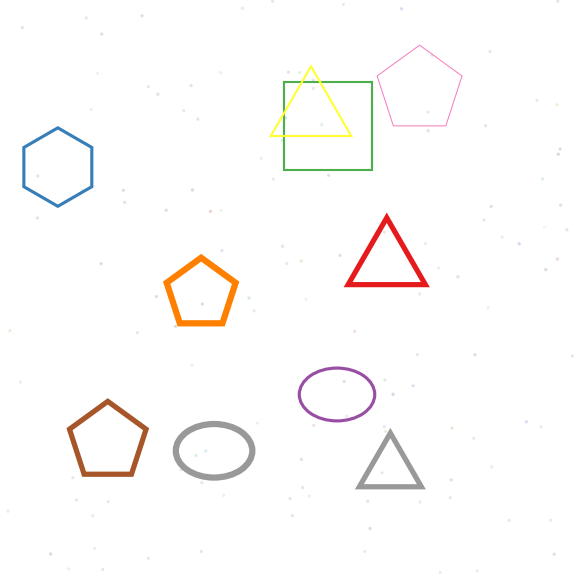[{"shape": "triangle", "thickness": 2.5, "radius": 0.39, "center": [0.67, 0.545]}, {"shape": "hexagon", "thickness": 1.5, "radius": 0.34, "center": [0.1, 0.71]}, {"shape": "square", "thickness": 1, "radius": 0.38, "center": [0.567, 0.781]}, {"shape": "oval", "thickness": 1.5, "radius": 0.33, "center": [0.584, 0.316]}, {"shape": "pentagon", "thickness": 3, "radius": 0.31, "center": [0.348, 0.49]}, {"shape": "triangle", "thickness": 1, "radius": 0.4, "center": [0.539, 0.804]}, {"shape": "pentagon", "thickness": 2.5, "radius": 0.35, "center": [0.187, 0.234]}, {"shape": "pentagon", "thickness": 0.5, "radius": 0.39, "center": [0.727, 0.844]}, {"shape": "triangle", "thickness": 2.5, "radius": 0.31, "center": [0.676, 0.187]}, {"shape": "oval", "thickness": 3, "radius": 0.33, "center": [0.371, 0.219]}]